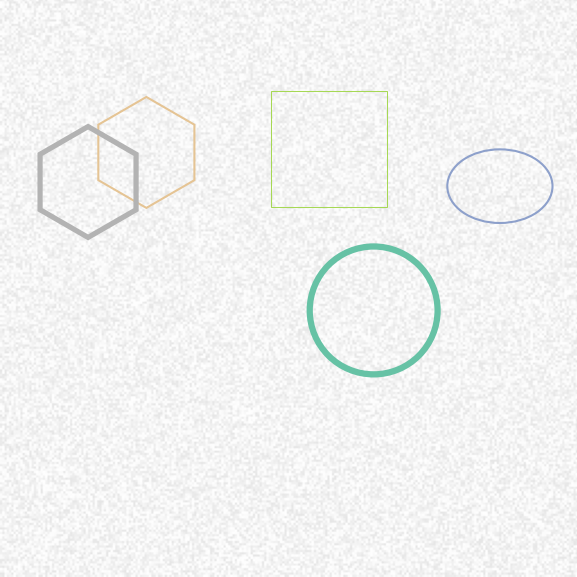[{"shape": "circle", "thickness": 3, "radius": 0.55, "center": [0.647, 0.462]}, {"shape": "oval", "thickness": 1, "radius": 0.46, "center": [0.866, 0.677]}, {"shape": "square", "thickness": 0.5, "radius": 0.5, "center": [0.57, 0.741]}, {"shape": "hexagon", "thickness": 1, "radius": 0.48, "center": [0.253, 0.735]}, {"shape": "hexagon", "thickness": 2.5, "radius": 0.48, "center": [0.152, 0.684]}]